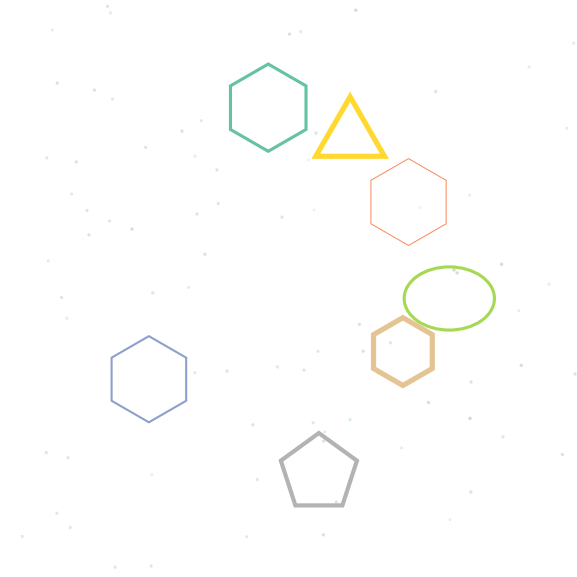[{"shape": "hexagon", "thickness": 1.5, "radius": 0.38, "center": [0.464, 0.813]}, {"shape": "hexagon", "thickness": 0.5, "radius": 0.38, "center": [0.707, 0.649]}, {"shape": "hexagon", "thickness": 1, "radius": 0.37, "center": [0.258, 0.342]}, {"shape": "oval", "thickness": 1.5, "radius": 0.39, "center": [0.778, 0.482]}, {"shape": "triangle", "thickness": 2.5, "radius": 0.34, "center": [0.606, 0.763]}, {"shape": "hexagon", "thickness": 2.5, "radius": 0.29, "center": [0.698, 0.39]}, {"shape": "pentagon", "thickness": 2, "radius": 0.35, "center": [0.552, 0.18]}]